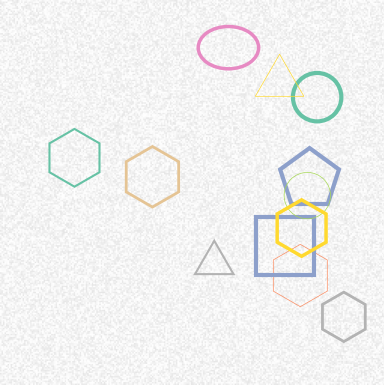[{"shape": "hexagon", "thickness": 1.5, "radius": 0.37, "center": [0.193, 0.59]}, {"shape": "circle", "thickness": 3, "radius": 0.31, "center": [0.824, 0.748]}, {"shape": "hexagon", "thickness": 0.5, "radius": 0.4, "center": [0.78, 0.284]}, {"shape": "pentagon", "thickness": 3, "radius": 0.4, "center": [0.804, 0.535]}, {"shape": "square", "thickness": 3, "radius": 0.38, "center": [0.74, 0.361]}, {"shape": "oval", "thickness": 2.5, "radius": 0.39, "center": [0.593, 0.876]}, {"shape": "circle", "thickness": 0.5, "radius": 0.3, "center": [0.798, 0.492]}, {"shape": "hexagon", "thickness": 2.5, "radius": 0.37, "center": [0.783, 0.408]}, {"shape": "triangle", "thickness": 0.5, "radius": 0.36, "center": [0.726, 0.786]}, {"shape": "hexagon", "thickness": 2, "radius": 0.39, "center": [0.396, 0.541]}, {"shape": "hexagon", "thickness": 2, "radius": 0.32, "center": [0.893, 0.177]}, {"shape": "triangle", "thickness": 1.5, "radius": 0.29, "center": [0.557, 0.317]}]